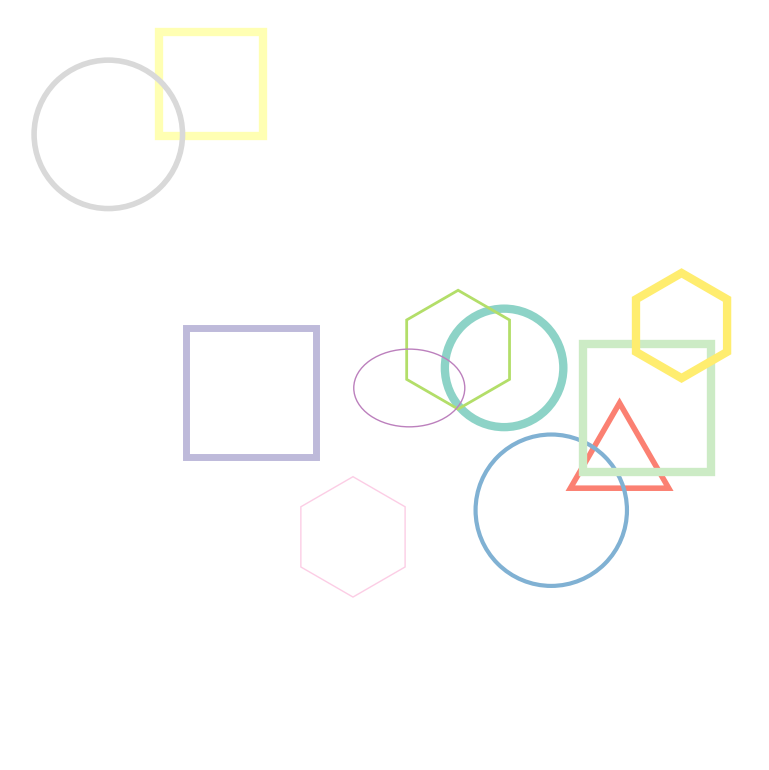[{"shape": "circle", "thickness": 3, "radius": 0.38, "center": [0.655, 0.522]}, {"shape": "square", "thickness": 3, "radius": 0.34, "center": [0.275, 0.89]}, {"shape": "square", "thickness": 2.5, "radius": 0.42, "center": [0.326, 0.49]}, {"shape": "triangle", "thickness": 2, "radius": 0.37, "center": [0.805, 0.403]}, {"shape": "circle", "thickness": 1.5, "radius": 0.49, "center": [0.716, 0.337]}, {"shape": "hexagon", "thickness": 1, "radius": 0.39, "center": [0.595, 0.546]}, {"shape": "hexagon", "thickness": 0.5, "radius": 0.39, "center": [0.458, 0.303]}, {"shape": "circle", "thickness": 2, "radius": 0.48, "center": [0.141, 0.826]}, {"shape": "oval", "thickness": 0.5, "radius": 0.36, "center": [0.532, 0.496]}, {"shape": "square", "thickness": 3, "radius": 0.42, "center": [0.84, 0.47]}, {"shape": "hexagon", "thickness": 3, "radius": 0.34, "center": [0.885, 0.577]}]